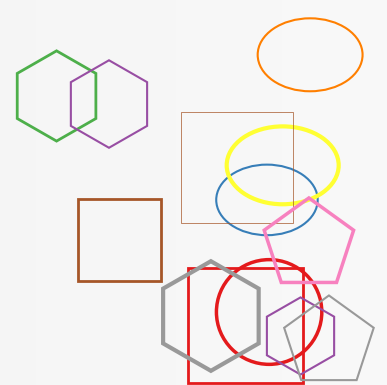[{"shape": "square", "thickness": 2, "radius": 0.74, "center": [0.635, 0.155]}, {"shape": "circle", "thickness": 2.5, "radius": 0.68, "center": [0.694, 0.19]}, {"shape": "oval", "thickness": 1.5, "radius": 0.65, "center": [0.689, 0.481]}, {"shape": "hexagon", "thickness": 2, "radius": 0.59, "center": [0.146, 0.751]}, {"shape": "hexagon", "thickness": 1.5, "radius": 0.5, "center": [0.776, 0.127]}, {"shape": "hexagon", "thickness": 1.5, "radius": 0.57, "center": [0.281, 0.73]}, {"shape": "oval", "thickness": 1.5, "radius": 0.68, "center": [0.8, 0.858]}, {"shape": "oval", "thickness": 3, "radius": 0.72, "center": [0.73, 0.571]}, {"shape": "square", "thickness": 0.5, "radius": 0.72, "center": [0.611, 0.564]}, {"shape": "square", "thickness": 2, "radius": 0.53, "center": [0.309, 0.377]}, {"shape": "pentagon", "thickness": 2.5, "radius": 0.61, "center": [0.797, 0.364]}, {"shape": "hexagon", "thickness": 3, "radius": 0.71, "center": [0.544, 0.179]}, {"shape": "pentagon", "thickness": 1.5, "radius": 0.61, "center": [0.849, 0.111]}]